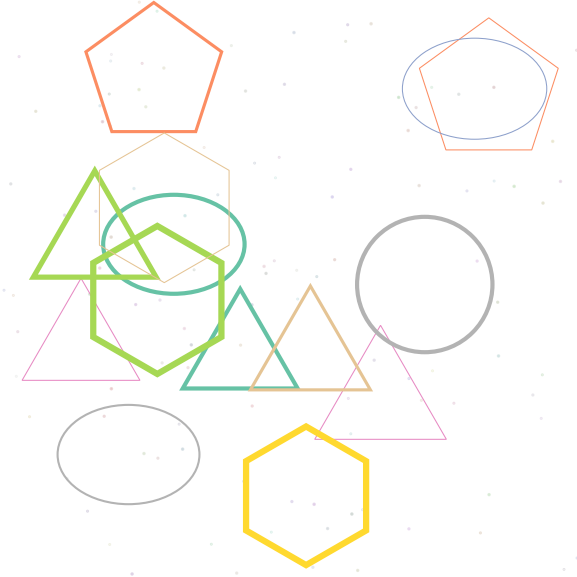[{"shape": "oval", "thickness": 2, "radius": 0.61, "center": [0.301, 0.576]}, {"shape": "triangle", "thickness": 2, "radius": 0.57, "center": [0.416, 0.384]}, {"shape": "pentagon", "thickness": 0.5, "radius": 0.63, "center": [0.846, 0.842]}, {"shape": "pentagon", "thickness": 1.5, "radius": 0.62, "center": [0.266, 0.871]}, {"shape": "oval", "thickness": 0.5, "radius": 0.62, "center": [0.822, 0.846]}, {"shape": "triangle", "thickness": 0.5, "radius": 0.59, "center": [0.14, 0.399]}, {"shape": "triangle", "thickness": 0.5, "radius": 0.66, "center": [0.659, 0.304]}, {"shape": "triangle", "thickness": 2.5, "radius": 0.61, "center": [0.164, 0.581]}, {"shape": "hexagon", "thickness": 3, "radius": 0.64, "center": [0.272, 0.48]}, {"shape": "hexagon", "thickness": 3, "radius": 0.6, "center": [0.53, 0.141]}, {"shape": "triangle", "thickness": 1.5, "radius": 0.6, "center": [0.538, 0.384]}, {"shape": "hexagon", "thickness": 0.5, "radius": 0.65, "center": [0.284, 0.639]}, {"shape": "oval", "thickness": 1, "radius": 0.61, "center": [0.223, 0.212]}, {"shape": "circle", "thickness": 2, "radius": 0.59, "center": [0.736, 0.506]}]